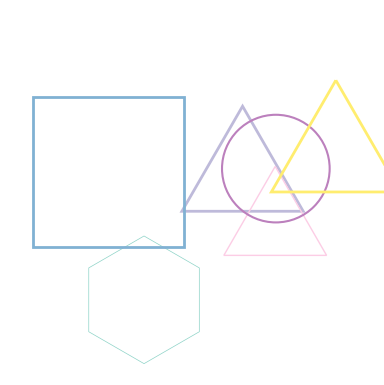[{"shape": "hexagon", "thickness": 0.5, "radius": 0.83, "center": [0.374, 0.221]}, {"shape": "triangle", "thickness": 2, "radius": 0.91, "center": [0.63, 0.542]}, {"shape": "square", "thickness": 2, "radius": 0.98, "center": [0.282, 0.553]}, {"shape": "triangle", "thickness": 1, "radius": 0.77, "center": [0.715, 0.414]}, {"shape": "circle", "thickness": 1.5, "radius": 0.7, "center": [0.716, 0.562]}, {"shape": "triangle", "thickness": 2, "radius": 0.97, "center": [0.872, 0.598]}]